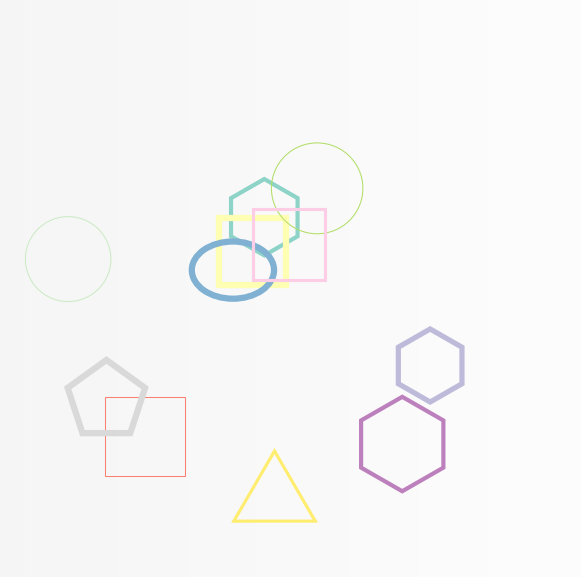[{"shape": "hexagon", "thickness": 2, "radius": 0.33, "center": [0.455, 0.623]}, {"shape": "square", "thickness": 3, "radius": 0.29, "center": [0.434, 0.563]}, {"shape": "hexagon", "thickness": 2.5, "radius": 0.32, "center": [0.74, 0.366]}, {"shape": "square", "thickness": 0.5, "radius": 0.34, "center": [0.25, 0.244]}, {"shape": "oval", "thickness": 3, "radius": 0.35, "center": [0.401, 0.531]}, {"shape": "circle", "thickness": 0.5, "radius": 0.39, "center": [0.546, 0.673]}, {"shape": "square", "thickness": 1.5, "radius": 0.31, "center": [0.497, 0.576]}, {"shape": "pentagon", "thickness": 3, "radius": 0.35, "center": [0.183, 0.306]}, {"shape": "hexagon", "thickness": 2, "radius": 0.41, "center": [0.692, 0.23]}, {"shape": "circle", "thickness": 0.5, "radius": 0.37, "center": [0.117, 0.55]}, {"shape": "triangle", "thickness": 1.5, "radius": 0.4, "center": [0.472, 0.137]}]